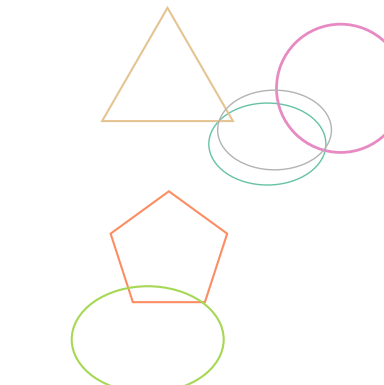[{"shape": "oval", "thickness": 1, "radius": 0.76, "center": [0.694, 0.626]}, {"shape": "pentagon", "thickness": 1.5, "radius": 0.8, "center": [0.439, 0.344]}, {"shape": "circle", "thickness": 2, "radius": 0.83, "center": [0.885, 0.771]}, {"shape": "oval", "thickness": 1.5, "radius": 0.99, "center": [0.384, 0.118]}, {"shape": "triangle", "thickness": 1.5, "radius": 0.98, "center": [0.435, 0.784]}, {"shape": "oval", "thickness": 1, "radius": 0.74, "center": [0.713, 0.662]}]